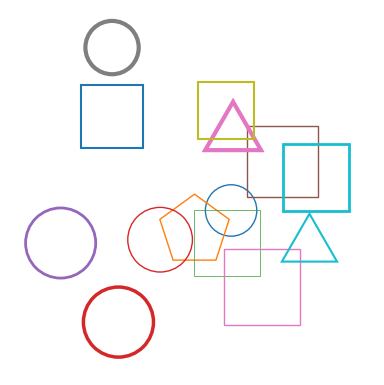[{"shape": "circle", "thickness": 1, "radius": 0.33, "center": [0.6, 0.453]}, {"shape": "square", "thickness": 1.5, "radius": 0.41, "center": [0.291, 0.698]}, {"shape": "pentagon", "thickness": 1, "radius": 0.47, "center": [0.505, 0.401]}, {"shape": "square", "thickness": 0.5, "radius": 0.42, "center": [0.589, 0.368]}, {"shape": "circle", "thickness": 2.5, "radius": 0.45, "center": [0.308, 0.163]}, {"shape": "circle", "thickness": 1, "radius": 0.42, "center": [0.416, 0.377]}, {"shape": "circle", "thickness": 2, "radius": 0.46, "center": [0.158, 0.369]}, {"shape": "square", "thickness": 1, "radius": 0.46, "center": [0.733, 0.581]}, {"shape": "triangle", "thickness": 3, "radius": 0.42, "center": [0.605, 0.652]}, {"shape": "square", "thickness": 1, "radius": 0.5, "center": [0.68, 0.255]}, {"shape": "circle", "thickness": 3, "radius": 0.35, "center": [0.291, 0.876]}, {"shape": "square", "thickness": 1.5, "radius": 0.36, "center": [0.588, 0.713]}, {"shape": "square", "thickness": 2, "radius": 0.43, "center": [0.82, 0.539]}, {"shape": "triangle", "thickness": 1.5, "radius": 0.41, "center": [0.804, 0.362]}]